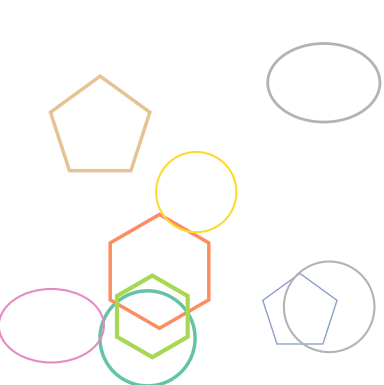[{"shape": "circle", "thickness": 2.5, "radius": 0.62, "center": [0.383, 0.121]}, {"shape": "hexagon", "thickness": 2.5, "radius": 0.74, "center": [0.414, 0.295]}, {"shape": "pentagon", "thickness": 1, "radius": 0.51, "center": [0.779, 0.189]}, {"shape": "oval", "thickness": 1.5, "radius": 0.68, "center": [0.133, 0.154]}, {"shape": "hexagon", "thickness": 3, "radius": 0.53, "center": [0.396, 0.178]}, {"shape": "circle", "thickness": 1.5, "radius": 0.52, "center": [0.51, 0.501]}, {"shape": "pentagon", "thickness": 2.5, "radius": 0.68, "center": [0.26, 0.666]}, {"shape": "circle", "thickness": 1.5, "radius": 0.59, "center": [0.855, 0.203]}, {"shape": "oval", "thickness": 2, "radius": 0.73, "center": [0.841, 0.785]}]